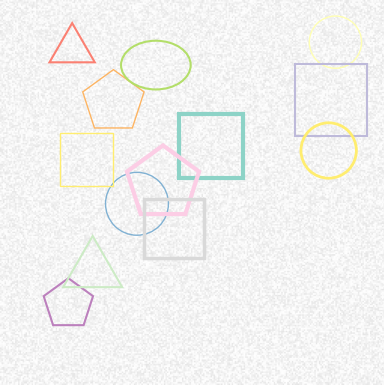[{"shape": "square", "thickness": 3, "radius": 0.42, "center": [0.548, 0.62]}, {"shape": "circle", "thickness": 1, "radius": 0.34, "center": [0.871, 0.891]}, {"shape": "square", "thickness": 1.5, "radius": 0.47, "center": [0.859, 0.739]}, {"shape": "triangle", "thickness": 1.5, "radius": 0.34, "center": [0.187, 0.872]}, {"shape": "circle", "thickness": 1, "radius": 0.41, "center": [0.356, 0.471]}, {"shape": "pentagon", "thickness": 1, "radius": 0.42, "center": [0.295, 0.735]}, {"shape": "oval", "thickness": 1.5, "radius": 0.45, "center": [0.405, 0.831]}, {"shape": "pentagon", "thickness": 3, "radius": 0.49, "center": [0.423, 0.524]}, {"shape": "square", "thickness": 2.5, "radius": 0.39, "center": [0.452, 0.406]}, {"shape": "pentagon", "thickness": 1.5, "radius": 0.34, "center": [0.178, 0.21]}, {"shape": "triangle", "thickness": 1.5, "radius": 0.44, "center": [0.241, 0.298]}, {"shape": "circle", "thickness": 2, "radius": 0.36, "center": [0.854, 0.609]}, {"shape": "square", "thickness": 1, "radius": 0.34, "center": [0.224, 0.586]}]